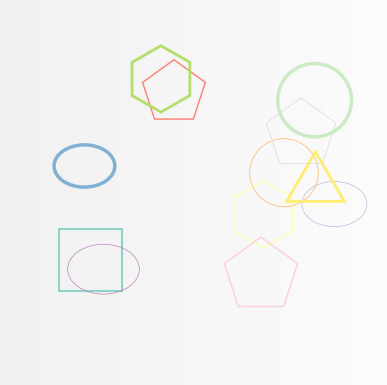[{"shape": "square", "thickness": 1.5, "radius": 0.41, "center": [0.234, 0.325]}, {"shape": "hexagon", "thickness": 1, "radius": 0.43, "center": [0.679, 0.444]}, {"shape": "oval", "thickness": 0.5, "radius": 0.42, "center": [0.863, 0.47]}, {"shape": "pentagon", "thickness": 1, "radius": 0.43, "center": [0.449, 0.76]}, {"shape": "oval", "thickness": 2.5, "radius": 0.39, "center": [0.218, 0.569]}, {"shape": "circle", "thickness": 0.5, "radius": 0.44, "center": [0.733, 0.551]}, {"shape": "hexagon", "thickness": 2, "radius": 0.43, "center": [0.415, 0.795]}, {"shape": "pentagon", "thickness": 1, "radius": 0.5, "center": [0.673, 0.284]}, {"shape": "pentagon", "thickness": 0.5, "radius": 0.47, "center": [0.777, 0.652]}, {"shape": "oval", "thickness": 0.5, "radius": 0.46, "center": [0.267, 0.301]}, {"shape": "circle", "thickness": 2.5, "radius": 0.48, "center": [0.812, 0.74]}, {"shape": "triangle", "thickness": 2, "radius": 0.43, "center": [0.814, 0.52]}]